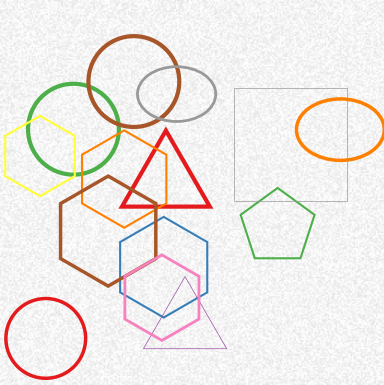[{"shape": "triangle", "thickness": 3, "radius": 0.66, "center": [0.431, 0.529]}, {"shape": "circle", "thickness": 2.5, "radius": 0.52, "center": [0.119, 0.121]}, {"shape": "hexagon", "thickness": 1.5, "radius": 0.65, "center": [0.425, 0.306]}, {"shape": "pentagon", "thickness": 1.5, "radius": 0.5, "center": [0.721, 0.411]}, {"shape": "circle", "thickness": 3, "radius": 0.59, "center": [0.191, 0.664]}, {"shape": "triangle", "thickness": 0.5, "radius": 0.62, "center": [0.481, 0.157]}, {"shape": "oval", "thickness": 2.5, "radius": 0.57, "center": [0.884, 0.663]}, {"shape": "hexagon", "thickness": 1.5, "radius": 0.63, "center": [0.323, 0.535]}, {"shape": "hexagon", "thickness": 1.5, "radius": 0.52, "center": [0.104, 0.595]}, {"shape": "hexagon", "thickness": 2.5, "radius": 0.71, "center": [0.281, 0.4]}, {"shape": "circle", "thickness": 3, "radius": 0.59, "center": [0.348, 0.788]}, {"shape": "hexagon", "thickness": 2, "radius": 0.56, "center": [0.421, 0.227]}, {"shape": "oval", "thickness": 2, "radius": 0.51, "center": [0.459, 0.756]}, {"shape": "square", "thickness": 0.5, "radius": 0.73, "center": [0.755, 0.624]}]